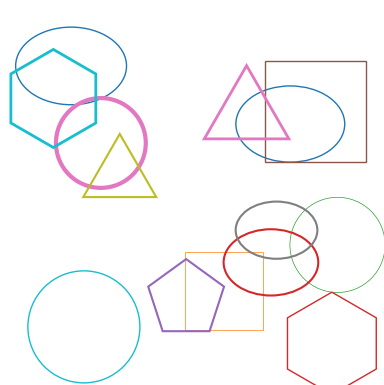[{"shape": "oval", "thickness": 1, "radius": 0.71, "center": [0.754, 0.678]}, {"shape": "oval", "thickness": 1, "radius": 0.72, "center": [0.185, 0.829]}, {"shape": "square", "thickness": 0.5, "radius": 0.51, "center": [0.581, 0.245]}, {"shape": "circle", "thickness": 0.5, "radius": 0.62, "center": [0.877, 0.364]}, {"shape": "hexagon", "thickness": 1, "radius": 0.67, "center": [0.862, 0.108]}, {"shape": "oval", "thickness": 1.5, "radius": 0.61, "center": [0.704, 0.319]}, {"shape": "pentagon", "thickness": 1.5, "radius": 0.52, "center": [0.483, 0.223]}, {"shape": "square", "thickness": 1, "radius": 0.66, "center": [0.82, 0.711]}, {"shape": "circle", "thickness": 3, "radius": 0.58, "center": [0.262, 0.629]}, {"shape": "triangle", "thickness": 2, "radius": 0.63, "center": [0.64, 0.703]}, {"shape": "oval", "thickness": 1.5, "radius": 0.53, "center": [0.718, 0.402]}, {"shape": "triangle", "thickness": 1.5, "radius": 0.55, "center": [0.311, 0.543]}, {"shape": "circle", "thickness": 1, "radius": 0.73, "center": [0.218, 0.151]}, {"shape": "hexagon", "thickness": 2, "radius": 0.64, "center": [0.139, 0.744]}]